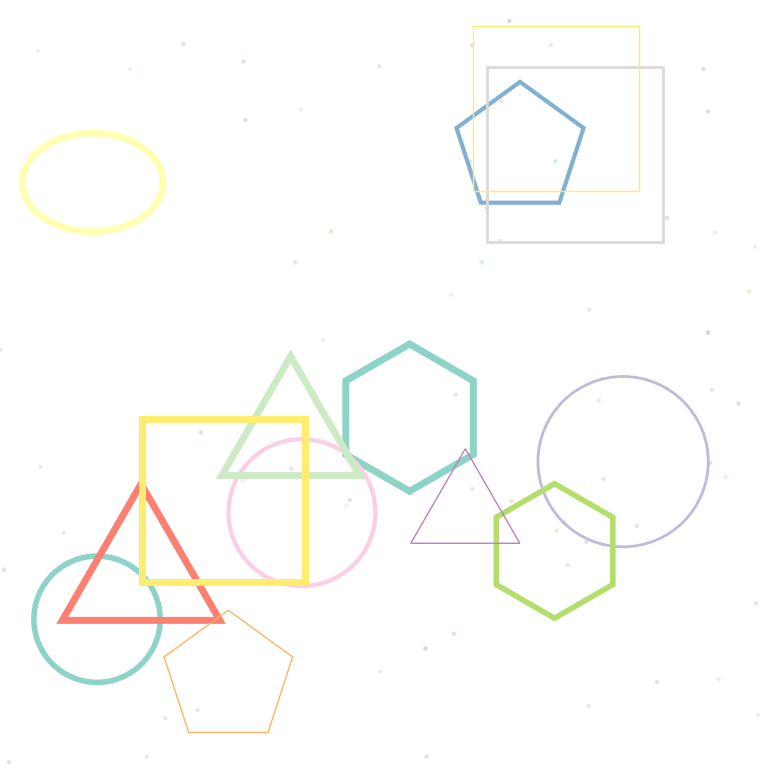[{"shape": "circle", "thickness": 2, "radius": 0.41, "center": [0.126, 0.196]}, {"shape": "hexagon", "thickness": 2.5, "radius": 0.48, "center": [0.532, 0.458]}, {"shape": "oval", "thickness": 2.5, "radius": 0.46, "center": [0.12, 0.763]}, {"shape": "circle", "thickness": 1, "radius": 0.55, "center": [0.809, 0.4]}, {"shape": "triangle", "thickness": 2.5, "radius": 0.59, "center": [0.183, 0.253]}, {"shape": "pentagon", "thickness": 1.5, "radius": 0.43, "center": [0.675, 0.807]}, {"shape": "pentagon", "thickness": 0.5, "radius": 0.44, "center": [0.297, 0.12]}, {"shape": "hexagon", "thickness": 2, "radius": 0.44, "center": [0.72, 0.284]}, {"shape": "circle", "thickness": 1.5, "radius": 0.48, "center": [0.392, 0.334]}, {"shape": "square", "thickness": 1, "radius": 0.57, "center": [0.746, 0.8]}, {"shape": "triangle", "thickness": 0.5, "radius": 0.41, "center": [0.604, 0.335]}, {"shape": "triangle", "thickness": 2.5, "radius": 0.52, "center": [0.377, 0.434]}, {"shape": "square", "thickness": 0.5, "radius": 0.54, "center": [0.722, 0.859]}, {"shape": "square", "thickness": 2.5, "radius": 0.53, "center": [0.29, 0.35]}]